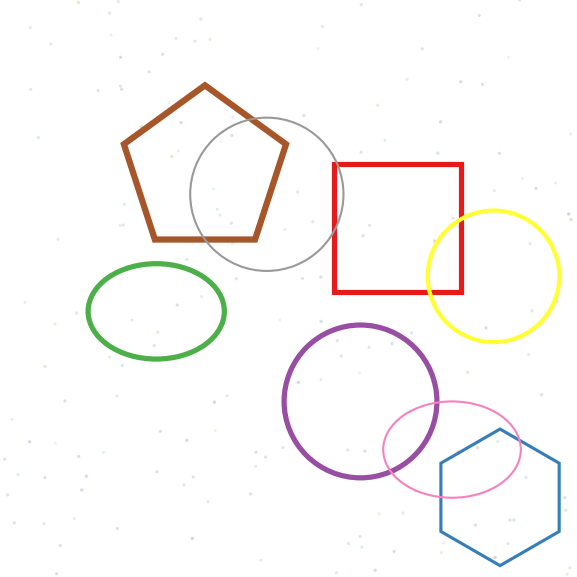[{"shape": "square", "thickness": 2.5, "radius": 0.55, "center": [0.688, 0.604]}, {"shape": "hexagon", "thickness": 1.5, "radius": 0.59, "center": [0.866, 0.138]}, {"shape": "oval", "thickness": 2.5, "radius": 0.59, "center": [0.271, 0.46]}, {"shape": "circle", "thickness": 2.5, "radius": 0.66, "center": [0.624, 0.304]}, {"shape": "circle", "thickness": 2, "radius": 0.57, "center": [0.855, 0.521]}, {"shape": "pentagon", "thickness": 3, "radius": 0.74, "center": [0.355, 0.704]}, {"shape": "oval", "thickness": 1, "radius": 0.6, "center": [0.783, 0.221]}, {"shape": "circle", "thickness": 1, "radius": 0.66, "center": [0.462, 0.663]}]